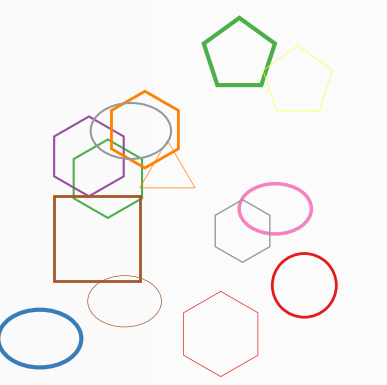[{"shape": "circle", "thickness": 2, "radius": 0.41, "center": [0.785, 0.259]}, {"shape": "hexagon", "thickness": 0.5, "radius": 0.55, "center": [0.57, 0.132]}, {"shape": "oval", "thickness": 3, "radius": 0.54, "center": [0.103, 0.121]}, {"shape": "hexagon", "thickness": 1.5, "radius": 0.51, "center": [0.278, 0.536]}, {"shape": "pentagon", "thickness": 3, "radius": 0.48, "center": [0.618, 0.857]}, {"shape": "hexagon", "thickness": 1.5, "radius": 0.52, "center": [0.23, 0.594]}, {"shape": "hexagon", "thickness": 2, "radius": 0.5, "center": [0.374, 0.663]}, {"shape": "triangle", "thickness": 0.5, "radius": 0.41, "center": [0.432, 0.553]}, {"shape": "pentagon", "thickness": 0.5, "radius": 0.47, "center": [0.769, 0.788]}, {"shape": "oval", "thickness": 0.5, "radius": 0.48, "center": [0.322, 0.217]}, {"shape": "square", "thickness": 2, "radius": 0.55, "center": [0.25, 0.38]}, {"shape": "oval", "thickness": 2.5, "radius": 0.47, "center": [0.71, 0.458]}, {"shape": "oval", "thickness": 1.5, "radius": 0.52, "center": [0.338, 0.66]}, {"shape": "hexagon", "thickness": 1, "radius": 0.41, "center": [0.626, 0.4]}]